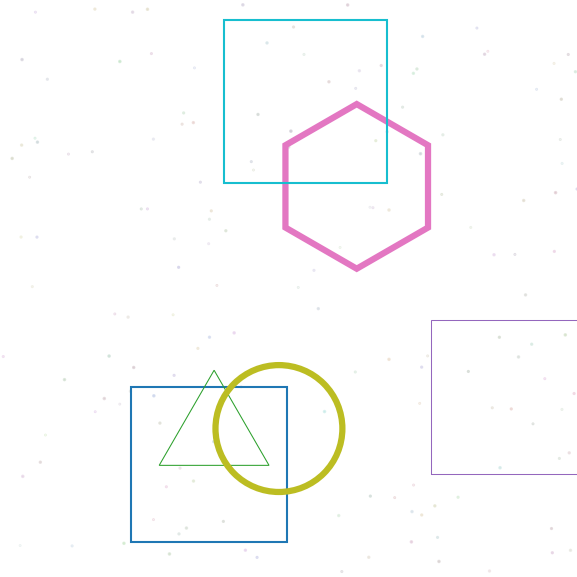[{"shape": "square", "thickness": 1, "radius": 0.67, "center": [0.362, 0.195]}, {"shape": "triangle", "thickness": 0.5, "radius": 0.55, "center": [0.371, 0.248]}, {"shape": "square", "thickness": 0.5, "radius": 0.67, "center": [0.88, 0.312]}, {"shape": "hexagon", "thickness": 3, "radius": 0.71, "center": [0.618, 0.676]}, {"shape": "circle", "thickness": 3, "radius": 0.55, "center": [0.483, 0.257]}, {"shape": "square", "thickness": 1, "radius": 0.71, "center": [0.529, 0.823]}]